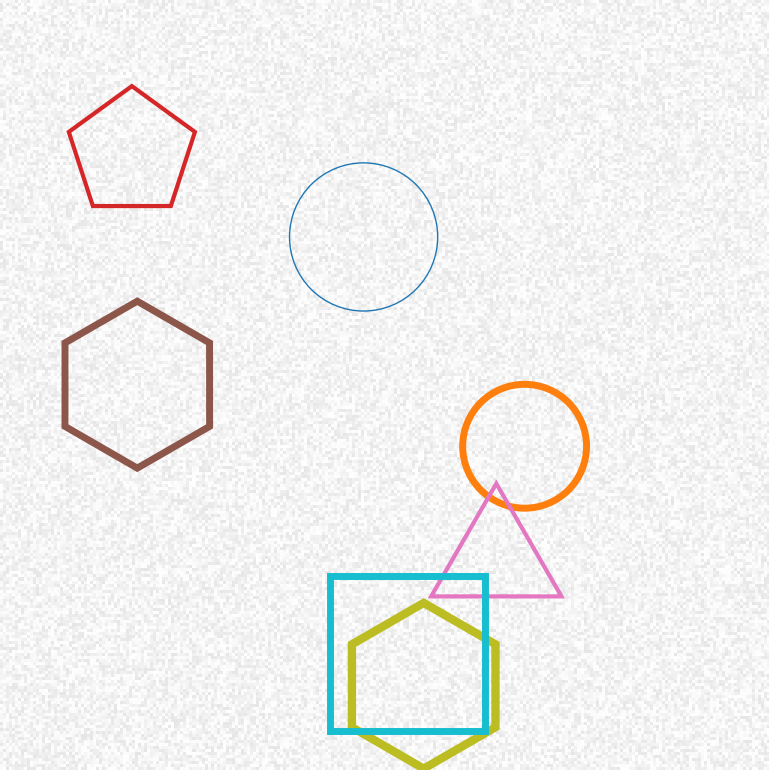[{"shape": "circle", "thickness": 0.5, "radius": 0.48, "center": [0.472, 0.692]}, {"shape": "circle", "thickness": 2.5, "radius": 0.4, "center": [0.681, 0.42]}, {"shape": "pentagon", "thickness": 1.5, "radius": 0.43, "center": [0.171, 0.802]}, {"shape": "hexagon", "thickness": 2.5, "radius": 0.54, "center": [0.178, 0.5]}, {"shape": "triangle", "thickness": 1.5, "radius": 0.49, "center": [0.645, 0.274]}, {"shape": "hexagon", "thickness": 3, "radius": 0.54, "center": [0.55, 0.109]}, {"shape": "square", "thickness": 2.5, "radius": 0.5, "center": [0.53, 0.151]}]